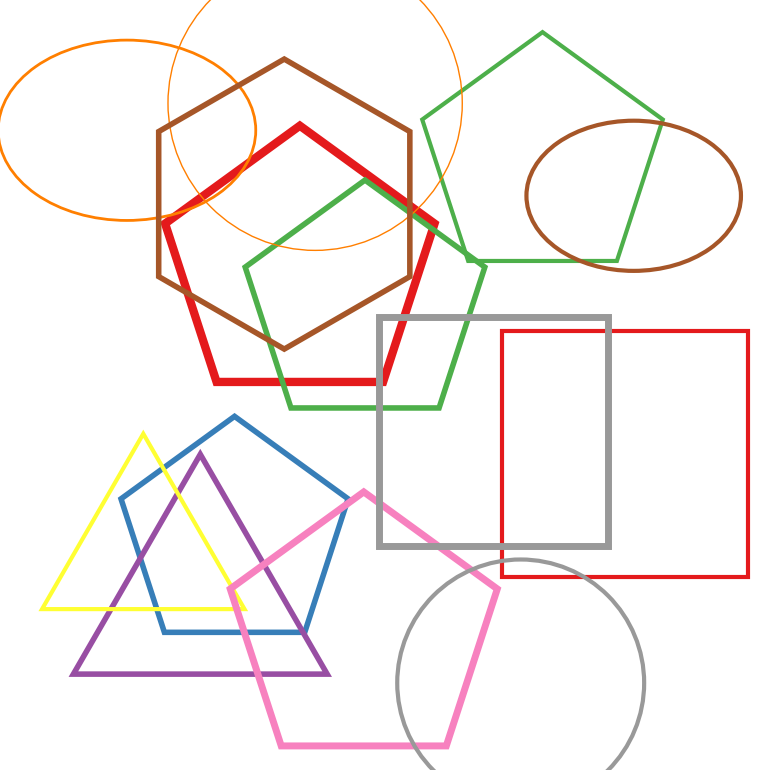[{"shape": "pentagon", "thickness": 3, "radius": 0.92, "center": [0.389, 0.653]}, {"shape": "square", "thickness": 1.5, "radius": 0.8, "center": [0.812, 0.41]}, {"shape": "pentagon", "thickness": 2, "radius": 0.78, "center": [0.305, 0.304]}, {"shape": "pentagon", "thickness": 1.5, "radius": 0.82, "center": [0.705, 0.794]}, {"shape": "pentagon", "thickness": 2, "radius": 0.82, "center": [0.474, 0.603]}, {"shape": "triangle", "thickness": 2, "radius": 0.95, "center": [0.26, 0.22]}, {"shape": "circle", "thickness": 0.5, "radius": 0.96, "center": [0.409, 0.866]}, {"shape": "oval", "thickness": 1, "radius": 0.84, "center": [0.165, 0.831]}, {"shape": "triangle", "thickness": 1.5, "radius": 0.76, "center": [0.186, 0.285]}, {"shape": "oval", "thickness": 1.5, "radius": 0.7, "center": [0.823, 0.746]}, {"shape": "hexagon", "thickness": 2, "radius": 0.94, "center": [0.369, 0.735]}, {"shape": "pentagon", "thickness": 2.5, "radius": 0.91, "center": [0.472, 0.179]}, {"shape": "square", "thickness": 2.5, "radius": 0.74, "center": [0.641, 0.439]}, {"shape": "circle", "thickness": 1.5, "radius": 0.8, "center": [0.676, 0.113]}]